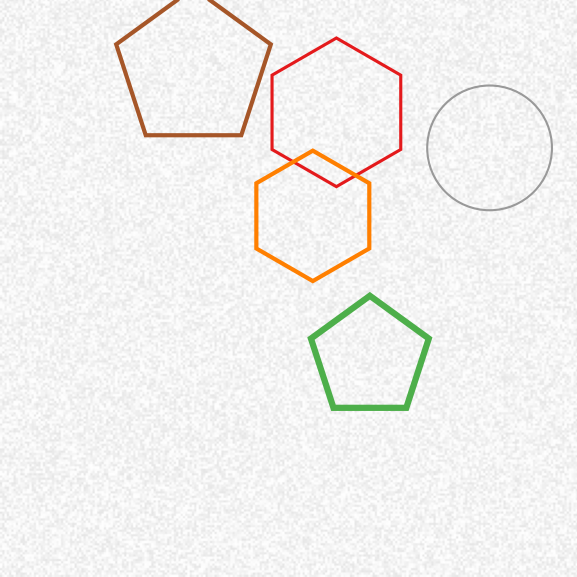[{"shape": "hexagon", "thickness": 1.5, "radius": 0.64, "center": [0.583, 0.805]}, {"shape": "pentagon", "thickness": 3, "radius": 0.54, "center": [0.64, 0.38]}, {"shape": "hexagon", "thickness": 2, "radius": 0.56, "center": [0.542, 0.625]}, {"shape": "pentagon", "thickness": 2, "radius": 0.7, "center": [0.335, 0.879]}, {"shape": "circle", "thickness": 1, "radius": 0.54, "center": [0.848, 0.743]}]